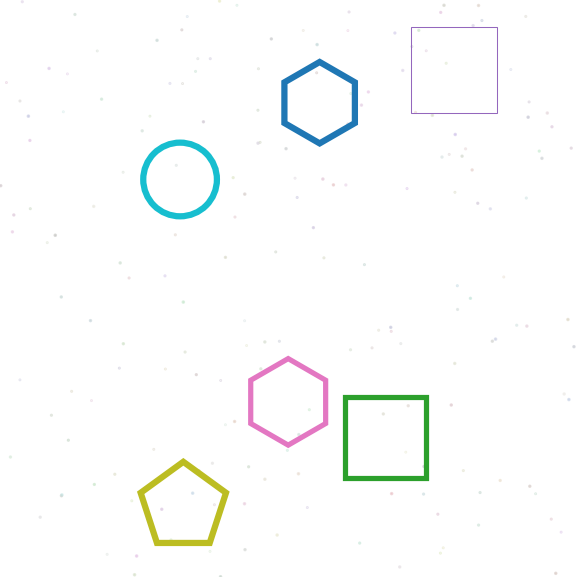[{"shape": "hexagon", "thickness": 3, "radius": 0.35, "center": [0.554, 0.821]}, {"shape": "square", "thickness": 2.5, "radius": 0.35, "center": [0.668, 0.241]}, {"shape": "square", "thickness": 0.5, "radius": 0.37, "center": [0.786, 0.878]}, {"shape": "hexagon", "thickness": 2.5, "radius": 0.37, "center": [0.499, 0.303]}, {"shape": "pentagon", "thickness": 3, "radius": 0.39, "center": [0.317, 0.122]}, {"shape": "circle", "thickness": 3, "radius": 0.32, "center": [0.312, 0.688]}]